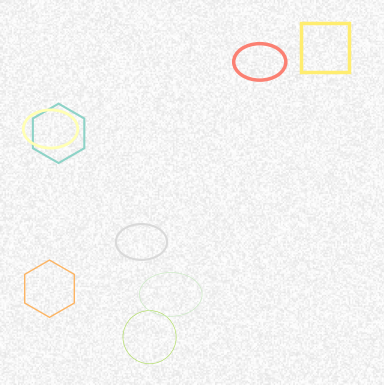[{"shape": "hexagon", "thickness": 1.5, "radius": 0.39, "center": [0.152, 0.654]}, {"shape": "oval", "thickness": 2, "radius": 0.35, "center": [0.131, 0.665]}, {"shape": "oval", "thickness": 2.5, "radius": 0.34, "center": [0.675, 0.839]}, {"shape": "hexagon", "thickness": 1, "radius": 0.37, "center": [0.129, 0.25]}, {"shape": "circle", "thickness": 0.5, "radius": 0.35, "center": [0.388, 0.124]}, {"shape": "oval", "thickness": 1.5, "radius": 0.33, "center": [0.367, 0.372]}, {"shape": "oval", "thickness": 0.5, "radius": 0.41, "center": [0.443, 0.235]}, {"shape": "square", "thickness": 2.5, "radius": 0.31, "center": [0.844, 0.877]}]